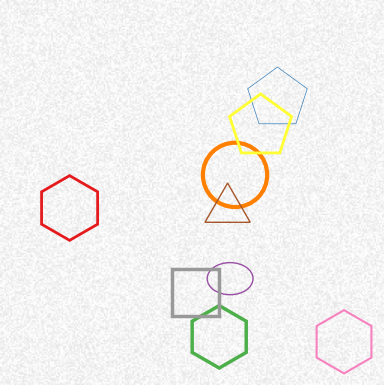[{"shape": "hexagon", "thickness": 2, "radius": 0.42, "center": [0.181, 0.46]}, {"shape": "pentagon", "thickness": 0.5, "radius": 0.41, "center": [0.721, 0.744]}, {"shape": "hexagon", "thickness": 2.5, "radius": 0.41, "center": [0.569, 0.125]}, {"shape": "oval", "thickness": 1, "radius": 0.3, "center": [0.598, 0.276]}, {"shape": "circle", "thickness": 3, "radius": 0.42, "center": [0.611, 0.546]}, {"shape": "pentagon", "thickness": 2, "radius": 0.42, "center": [0.677, 0.671]}, {"shape": "triangle", "thickness": 1, "radius": 0.34, "center": [0.591, 0.457]}, {"shape": "hexagon", "thickness": 1.5, "radius": 0.41, "center": [0.894, 0.112]}, {"shape": "square", "thickness": 2.5, "radius": 0.31, "center": [0.509, 0.241]}]